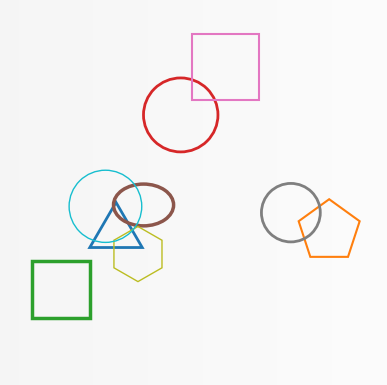[{"shape": "triangle", "thickness": 2, "radius": 0.39, "center": [0.299, 0.396]}, {"shape": "pentagon", "thickness": 1.5, "radius": 0.41, "center": [0.849, 0.4]}, {"shape": "square", "thickness": 2.5, "radius": 0.37, "center": [0.158, 0.248]}, {"shape": "circle", "thickness": 2, "radius": 0.48, "center": [0.466, 0.701]}, {"shape": "oval", "thickness": 2.5, "radius": 0.39, "center": [0.37, 0.468]}, {"shape": "square", "thickness": 1.5, "radius": 0.43, "center": [0.582, 0.826]}, {"shape": "circle", "thickness": 2, "radius": 0.38, "center": [0.751, 0.448]}, {"shape": "hexagon", "thickness": 1, "radius": 0.36, "center": [0.356, 0.34]}, {"shape": "circle", "thickness": 1, "radius": 0.47, "center": [0.272, 0.464]}]